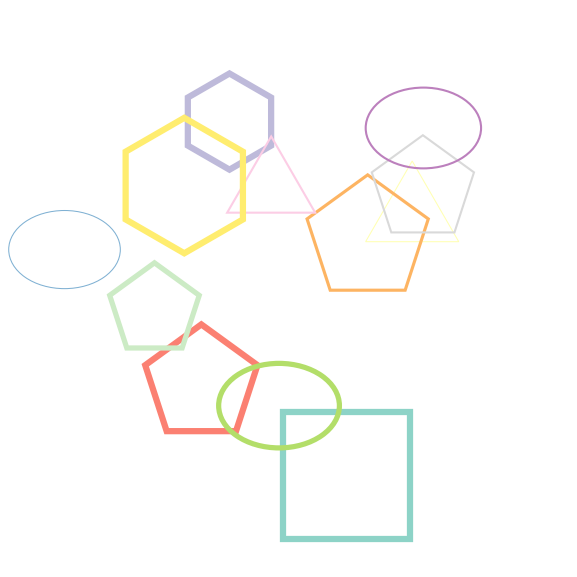[{"shape": "square", "thickness": 3, "radius": 0.55, "center": [0.6, 0.176]}, {"shape": "triangle", "thickness": 0.5, "radius": 0.47, "center": [0.714, 0.627]}, {"shape": "hexagon", "thickness": 3, "radius": 0.42, "center": [0.397, 0.789]}, {"shape": "pentagon", "thickness": 3, "radius": 0.51, "center": [0.349, 0.335]}, {"shape": "oval", "thickness": 0.5, "radius": 0.48, "center": [0.112, 0.567]}, {"shape": "pentagon", "thickness": 1.5, "radius": 0.55, "center": [0.637, 0.586]}, {"shape": "oval", "thickness": 2.5, "radius": 0.52, "center": [0.483, 0.297]}, {"shape": "triangle", "thickness": 1, "radius": 0.44, "center": [0.47, 0.675]}, {"shape": "pentagon", "thickness": 1, "radius": 0.47, "center": [0.732, 0.672]}, {"shape": "oval", "thickness": 1, "radius": 0.5, "center": [0.733, 0.778]}, {"shape": "pentagon", "thickness": 2.5, "radius": 0.41, "center": [0.267, 0.463]}, {"shape": "hexagon", "thickness": 3, "radius": 0.59, "center": [0.319, 0.678]}]